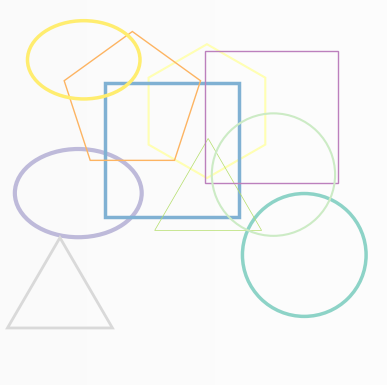[{"shape": "circle", "thickness": 2.5, "radius": 0.8, "center": [0.785, 0.338]}, {"shape": "hexagon", "thickness": 1.5, "radius": 0.87, "center": [0.534, 0.711]}, {"shape": "oval", "thickness": 3, "radius": 0.82, "center": [0.202, 0.498]}, {"shape": "square", "thickness": 2.5, "radius": 0.87, "center": [0.444, 0.611]}, {"shape": "pentagon", "thickness": 1, "radius": 0.93, "center": [0.342, 0.733]}, {"shape": "triangle", "thickness": 0.5, "radius": 0.8, "center": [0.537, 0.481]}, {"shape": "triangle", "thickness": 2, "radius": 0.78, "center": [0.155, 0.226]}, {"shape": "square", "thickness": 1, "radius": 0.86, "center": [0.701, 0.695]}, {"shape": "circle", "thickness": 1.5, "radius": 0.8, "center": [0.706, 0.546]}, {"shape": "oval", "thickness": 2.5, "radius": 0.73, "center": [0.216, 0.845]}]